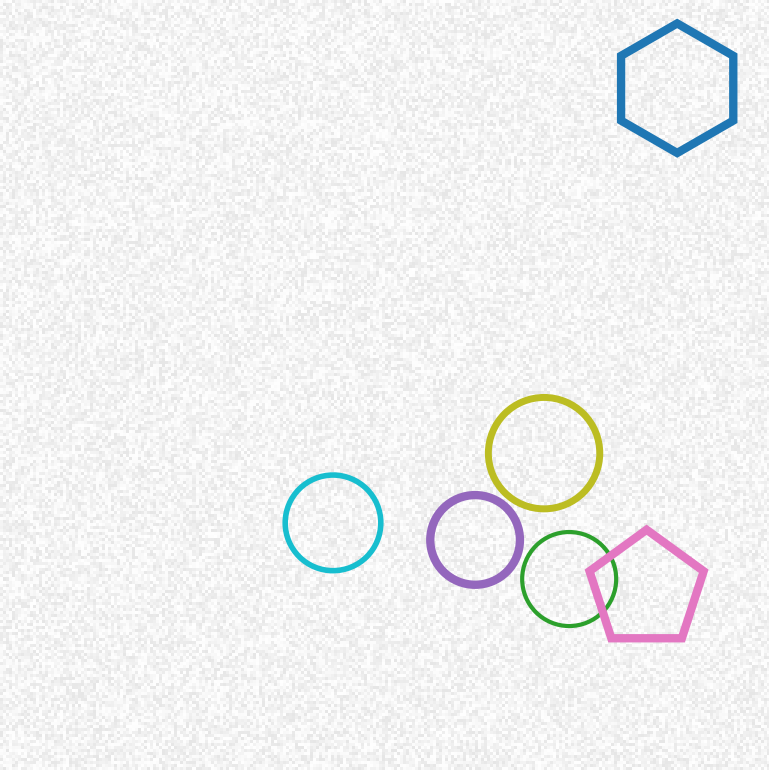[{"shape": "hexagon", "thickness": 3, "radius": 0.42, "center": [0.879, 0.885]}, {"shape": "circle", "thickness": 1.5, "radius": 0.31, "center": [0.739, 0.248]}, {"shape": "circle", "thickness": 3, "radius": 0.29, "center": [0.617, 0.299]}, {"shape": "pentagon", "thickness": 3, "radius": 0.39, "center": [0.84, 0.234]}, {"shape": "circle", "thickness": 2.5, "radius": 0.36, "center": [0.707, 0.411]}, {"shape": "circle", "thickness": 2, "radius": 0.31, "center": [0.432, 0.321]}]